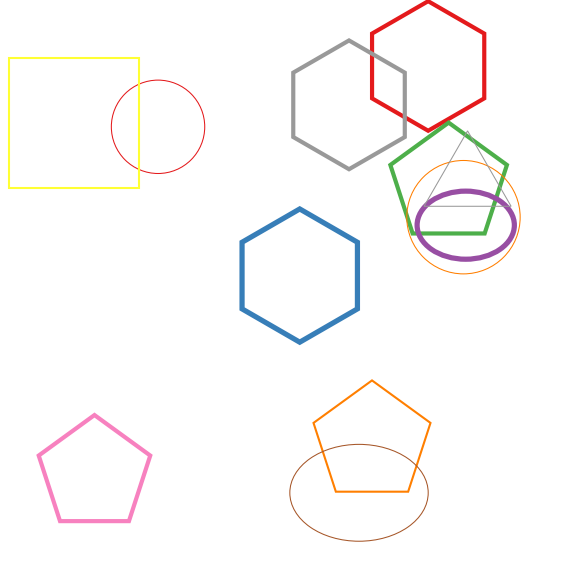[{"shape": "hexagon", "thickness": 2, "radius": 0.56, "center": [0.741, 0.885]}, {"shape": "circle", "thickness": 0.5, "radius": 0.4, "center": [0.274, 0.78]}, {"shape": "hexagon", "thickness": 2.5, "radius": 0.58, "center": [0.519, 0.522]}, {"shape": "pentagon", "thickness": 2, "radius": 0.53, "center": [0.777, 0.681]}, {"shape": "oval", "thickness": 2.5, "radius": 0.42, "center": [0.806, 0.609]}, {"shape": "pentagon", "thickness": 1, "radius": 0.53, "center": [0.644, 0.234]}, {"shape": "circle", "thickness": 0.5, "radius": 0.49, "center": [0.803, 0.623]}, {"shape": "square", "thickness": 1, "radius": 0.56, "center": [0.128, 0.787]}, {"shape": "oval", "thickness": 0.5, "radius": 0.6, "center": [0.622, 0.146]}, {"shape": "pentagon", "thickness": 2, "radius": 0.51, "center": [0.164, 0.179]}, {"shape": "triangle", "thickness": 0.5, "radius": 0.44, "center": [0.81, 0.685]}, {"shape": "hexagon", "thickness": 2, "radius": 0.56, "center": [0.604, 0.818]}]